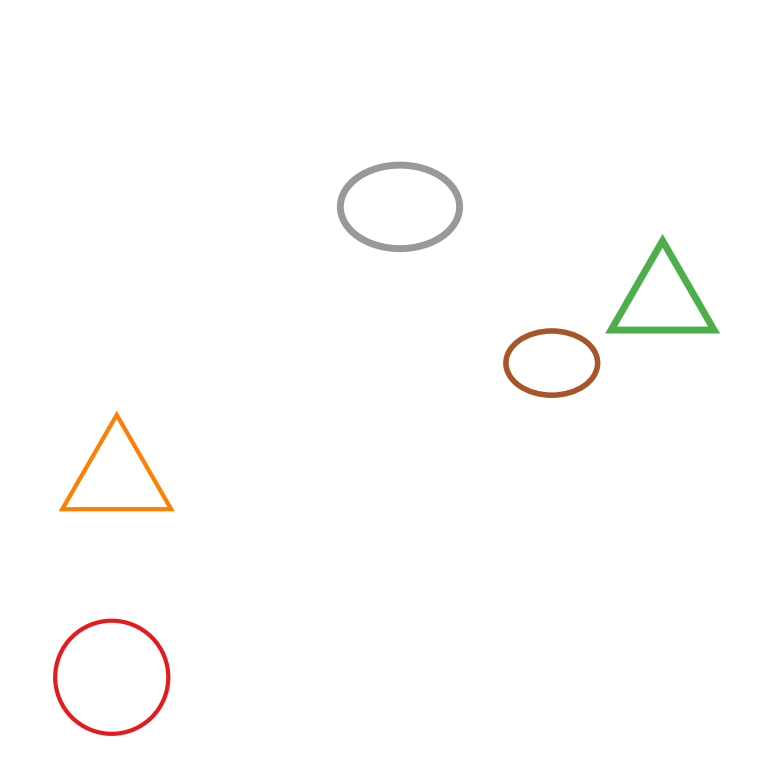[{"shape": "circle", "thickness": 1.5, "radius": 0.37, "center": [0.145, 0.12]}, {"shape": "triangle", "thickness": 2.5, "radius": 0.39, "center": [0.861, 0.61]}, {"shape": "triangle", "thickness": 1.5, "radius": 0.41, "center": [0.152, 0.38]}, {"shape": "oval", "thickness": 2, "radius": 0.3, "center": [0.717, 0.528]}, {"shape": "oval", "thickness": 2.5, "radius": 0.39, "center": [0.519, 0.731]}]